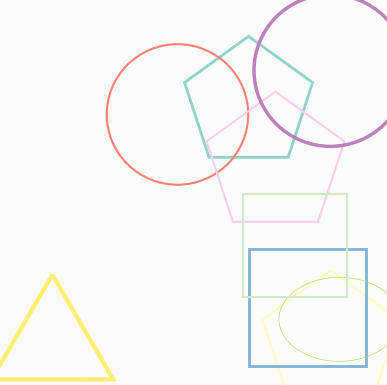[{"shape": "pentagon", "thickness": 2, "radius": 0.87, "center": [0.642, 0.732]}, {"shape": "pentagon", "thickness": 1, "radius": 0.93, "center": [0.853, 0.112]}, {"shape": "circle", "thickness": 1.5, "radius": 0.91, "center": [0.458, 0.703]}, {"shape": "square", "thickness": 2, "radius": 0.76, "center": [0.793, 0.201]}, {"shape": "oval", "thickness": 0.5, "radius": 0.78, "center": [0.876, 0.171]}, {"shape": "pentagon", "thickness": 1.5, "radius": 0.93, "center": [0.711, 0.575]}, {"shape": "circle", "thickness": 2.5, "radius": 0.99, "center": [0.853, 0.817]}, {"shape": "square", "thickness": 1.5, "radius": 0.67, "center": [0.762, 0.363]}, {"shape": "triangle", "thickness": 3, "radius": 0.91, "center": [0.135, 0.105]}]